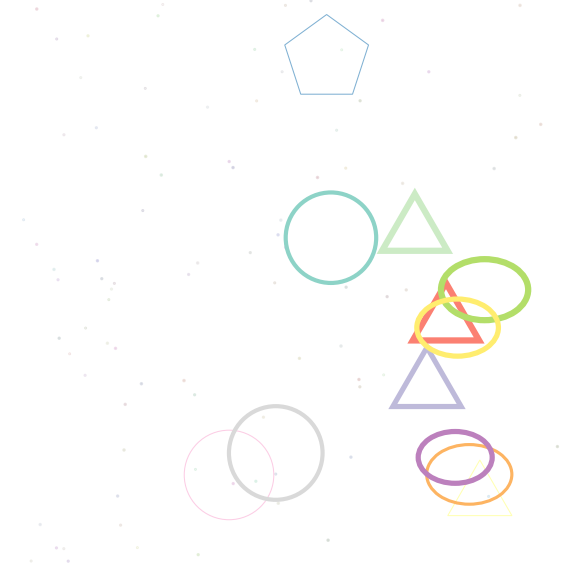[{"shape": "circle", "thickness": 2, "radius": 0.39, "center": [0.573, 0.588]}, {"shape": "triangle", "thickness": 0.5, "radius": 0.32, "center": [0.831, 0.138]}, {"shape": "triangle", "thickness": 2.5, "radius": 0.34, "center": [0.739, 0.329]}, {"shape": "triangle", "thickness": 3, "radius": 0.33, "center": [0.772, 0.443]}, {"shape": "pentagon", "thickness": 0.5, "radius": 0.38, "center": [0.566, 0.898]}, {"shape": "oval", "thickness": 1.5, "radius": 0.37, "center": [0.813, 0.178]}, {"shape": "oval", "thickness": 3, "radius": 0.38, "center": [0.839, 0.498]}, {"shape": "circle", "thickness": 0.5, "radius": 0.39, "center": [0.397, 0.177]}, {"shape": "circle", "thickness": 2, "radius": 0.41, "center": [0.478, 0.215]}, {"shape": "oval", "thickness": 2.5, "radius": 0.32, "center": [0.788, 0.207]}, {"shape": "triangle", "thickness": 3, "radius": 0.33, "center": [0.718, 0.598]}, {"shape": "oval", "thickness": 2.5, "radius": 0.35, "center": [0.792, 0.432]}]